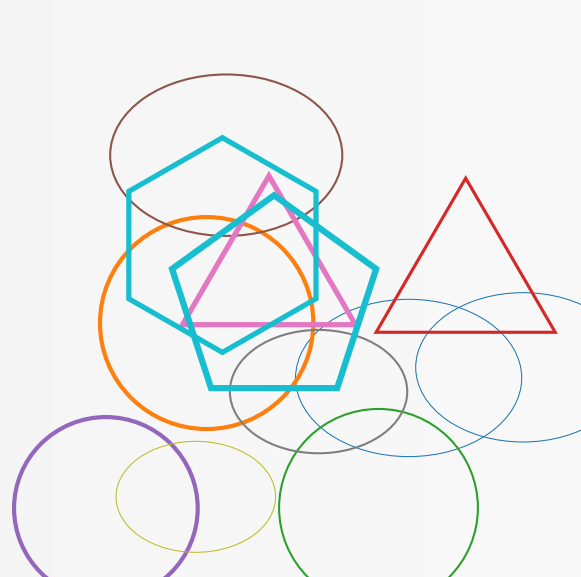[{"shape": "oval", "thickness": 0.5, "radius": 0.97, "center": [0.703, 0.345]}, {"shape": "oval", "thickness": 0.5, "radius": 0.92, "center": [0.9, 0.363]}, {"shape": "circle", "thickness": 2, "radius": 0.92, "center": [0.356, 0.44]}, {"shape": "circle", "thickness": 1, "radius": 0.86, "center": [0.651, 0.12]}, {"shape": "triangle", "thickness": 1.5, "radius": 0.89, "center": [0.801, 0.513]}, {"shape": "circle", "thickness": 2, "radius": 0.79, "center": [0.182, 0.119]}, {"shape": "oval", "thickness": 1, "radius": 1.0, "center": [0.389, 0.73]}, {"shape": "triangle", "thickness": 2.5, "radius": 0.86, "center": [0.463, 0.523]}, {"shape": "oval", "thickness": 1, "radius": 0.76, "center": [0.548, 0.321]}, {"shape": "oval", "thickness": 0.5, "radius": 0.69, "center": [0.337, 0.139]}, {"shape": "pentagon", "thickness": 3, "radius": 0.92, "center": [0.472, 0.476]}, {"shape": "hexagon", "thickness": 2.5, "radius": 0.93, "center": [0.383, 0.575]}]